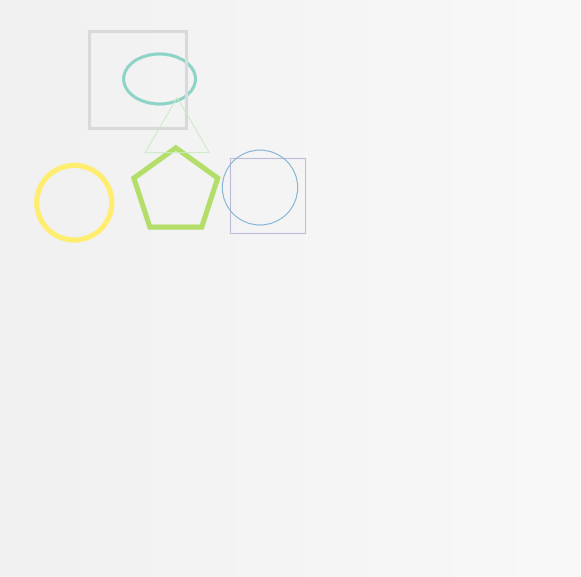[{"shape": "oval", "thickness": 1.5, "radius": 0.31, "center": [0.275, 0.862]}, {"shape": "square", "thickness": 0.5, "radius": 0.32, "center": [0.461, 0.661]}, {"shape": "circle", "thickness": 0.5, "radius": 0.32, "center": [0.447, 0.674]}, {"shape": "pentagon", "thickness": 2.5, "radius": 0.38, "center": [0.302, 0.667]}, {"shape": "square", "thickness": 1.5, "radius": 0.42, "center": [0.237, 0.861]}, {"shape": "triangle", "thickness": 0.5, "radius": 0.32, "center": [0.305, 0.767]}, {"shape": "circle", "thickness": 2.5, "radius": 0.32, "center": [0.128, 0.648]}]